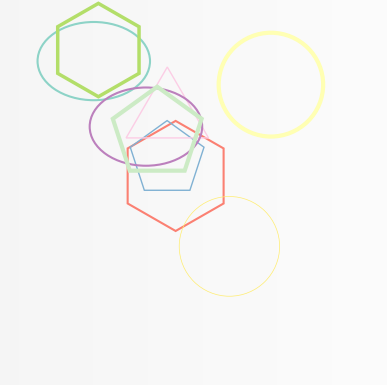[{"shape": "oval", "thickness": 1.5, "radius": 0.73, "center": [0.242, 0.841]}, {"shape": "circle", "thickness": 3, "radius": 0.67, "center": [0.699, 0.78]}, {"shape": "hexagon", "thickness": 1.5, "radius": 0.71, "center": [0.453, 0.543]}, {"shape": "pentagon", "thickness": 1, "radius": 0.5, "center": [0.431, 0.587]}, {"shape": "hexagon", "thickness": 2.5, "radius": 0.61, "center": [0.254, 0.87]}, {"shape": "triangle", "thickness": 1, "radius": 0.61, "center": [0.432, 0.703]}, {"shape": "oval", "thickness": 1.5, "radius": 0.73, "center": [0.377, 0.671]}, {"shape": "pentagon", "thickness": 3, "radius": 0.6, "center": [0.406, 0.654]}, {"shape": "circle", "thickness": 0.5, "radius": 0.65, "center": [0.592, 0.36]}]